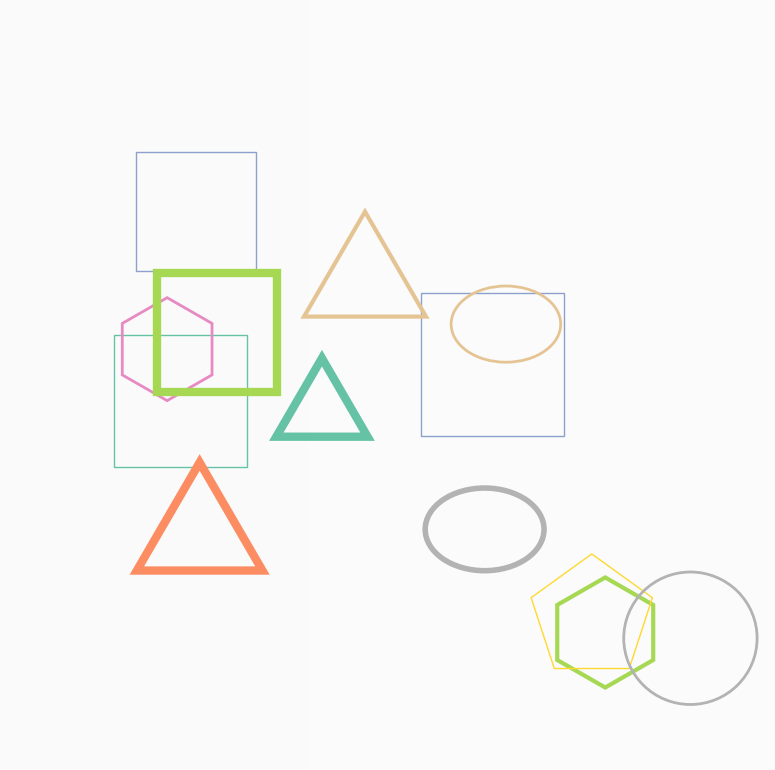[{"shape": "triangle", "thickness": 3, "radius": 0.34, "center": [0.415, 0.467]}, {"shape": "square", "thickness": 0.5, "radius": 0.43, "center": [0.233, 0.479]}, {"shape": "triangle", "thickness": 3, "radius": 0.47, "center": [0.258, 0.306]}, {"shape": "square", "thickness": 0.5, "radius": 0.39, "center": [0.253, 0.725]}, {"shape": "square", "thickness": 0.5, "radius": 0.46, "center": [0.636, 0.527]}, {"shape": "hexagon", "thickness": 1, "radius": 0.33, "center": [0.216, 0.547]}, {"shape": "square", "thickness": 3, "radius": 0.39, "center": [0.28, 0.568]}, {"shape": "hexagon", "thickness": 1.5, "radius": 0.36, "center": [0.781, 0.179]}, {"shape": "pentagon", "thickness": 0.5, "radius": 0.41, "center": [0.764, 0.198]}, {"shape": "triangle", "thickness": 1.5, "radius": 0.45, "center": [0.471, 0.634]}, {"shape": "oval", "thickness": 1, "radius": 0.35, "center": [0.653, 0.579]}, {"shape": "circle", "thickness": 1, "radius": 0.43, "center": [0.891, 0.171]}, {"shape": "oval", "thickness": 2, "radius": 0.38, "center": [0.625, 0.313]}]